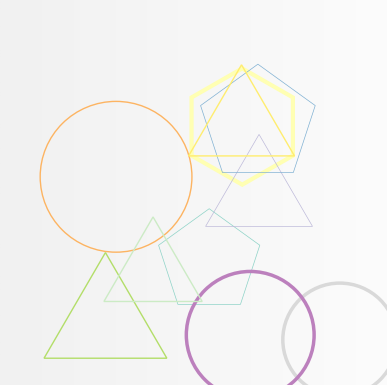[{"shape": "pentagon", "thickness": 0.5, "radius": 0.69, "center": [0.54, 0.321]}, {"shape": "hexagon", "thickness": 3, "radius": 0.75, "center": [0.625, 0.671]}, {"shape": "triangle", "thickness": 0.5, "radius": 0.8, "center": [0.668, 0.492]}, {"shape": "pentagon", "thickness": 0.5, "radius": 0.78, "center": [0.666, 0.678]}, {"shape": "circle", "thickness": 1, "radius": 0.98, "center": [0.3, 0.541]}, {"shape": "triangle", "thickness": 1, "radius": 0.91, "center": [0.272, 0.161]}, {"shape": "circle", "thickness": 2.5, "radius": 0.74, "center": [0.877, 0.118]}, {"shape": "circle", "thickness": 2.5, "radius": 0.82, "center": [0.646, 0.13]}, {"shape": "triangle", "thickness": 1, "radius": 0.73, "center": [0.395, 0.29]}, {"shape": "triangle", "thickness": 1, "radius": 0.79, "center": [0.623, 0.674]}]